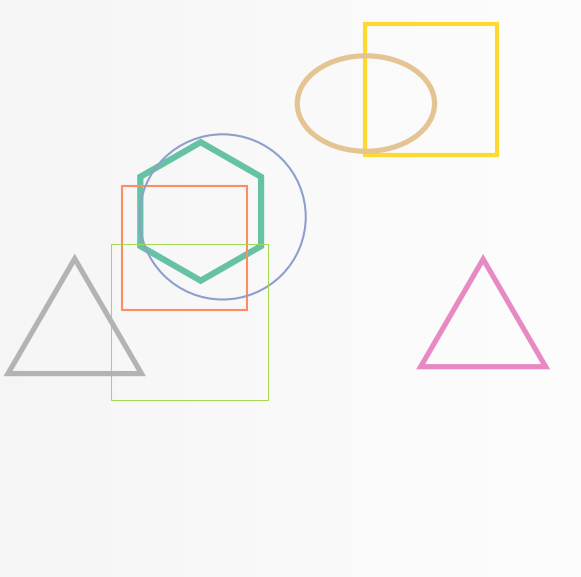[{"shape": "hexagon", "thickness": 3, "radius": 0.6, "center": [0.345, 0.633]}, {"shape": "square", "thickness": 1, "radius": 0.54, "center": [0.318, 0.569]}, {"shape": "circle", "thickness": 1, "radius": 0.72, "center": [0.383, 0.624]}, {"shape": "triangle", "thickness": 2.5, "radius": 0.62, "center": [0.831, 0.426]}, {"shape": "square", "thickness": 0.5, "radius": 0.67, "center": [0.326, 0.441]}, {"shape": "square", "thickness": 2, "radius": 0.57, "center": [0.741, 0.844]}, {"shape": "oval", "thickness": 2.5, "radius": 0.59, "center": [0.63, 0.82]}, {"shape": "triangle", "thickness": 2.5, "radius": 0.66, "center": [0.129, 0.419]}]